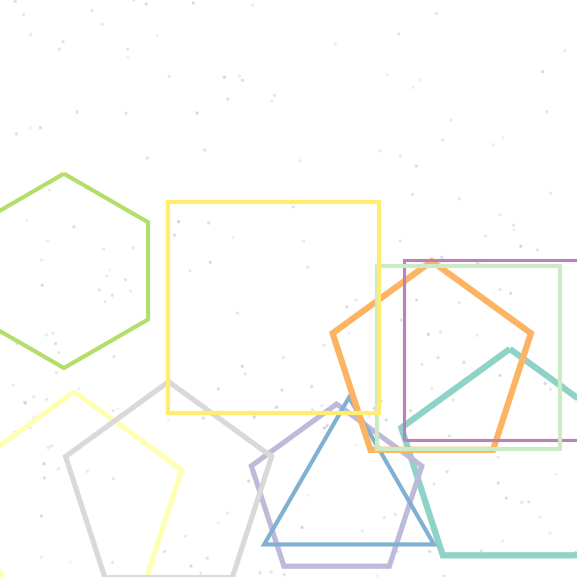[{"shape": "pentagon", "thickness": 3, "radius": 0.99, "center": [0.883, 0.197]}, {"shape": "pentagon", "thickness": 2.5, "radius": 0.98, "center": [0.129, 0.125]}, {"shape": "pentagon", "thickness": 2.5, "radius": 0.78, "center": [0.583, 0.144]}, {"shape": "triangle", "thickness": 2, "radius": 0.85, "center": [0.604, 0.141]}, {"shape": "pentagon", "thickness": 3, "radius": 0.9, "center": [0.748, 0.366]}, {"shape": "hexagon", "thickness": 2, "radius": 0.84, "center": [0.111, 0.53]}, {"shape": "pentagon", "thickness": 2.5, "radius": 0.94, "center": [0.292, 0.151]}, {"shape": "square", "thickness": 1.5, "radius": 0.78, "center": [0.855, 0.392]}, {"shape": "square", "thickness": 2, "radius": 0.79, "center": [0.811, 0.38]}, {"shape": "square", "thickness": 2, "radius": 0.91, "center": [0.474, 0.466]}]